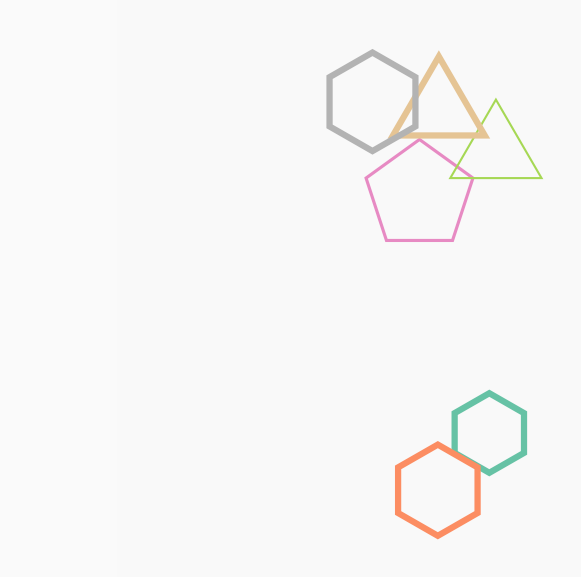[{"shape": "hexagon", "thickness": 3, "radius": 0.34, "center": [0.842, 0.249]}, {"shape": "hexagon", "thickness": 3, "radius": 0.39, "center": [0.753, 0.15]}, {"shape": "pentagon", "thickness": 1.5, "radius": 0.48, "center": [0.722, 0.661]}, {"shape": "triangle", "thickness": 1, "radius": 0.45, "center": [0.853, 0.736]}, {"shape": "triangle", "thickness": 3, "radius": 0.46, "center": [0.755, 0.81]}, {"shape": "hexagon", "thickness": 3, "radius": 0.43, "center": [0.641, 0.823]}]